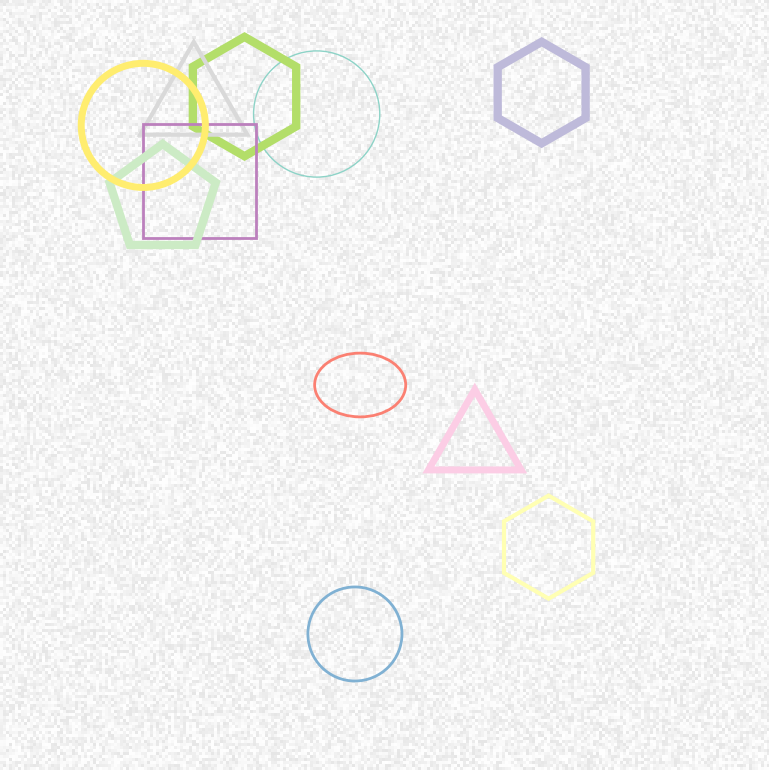[{"shape": "circle", "thickness": 0.5, "radius": 0.41, "center": [0.411, 0.852]}, {"shape": "hexagon", "thickness": 1.5, "radius": 0.33, "center": [0.712, 0.289]}, {"shape": "hexagon", "thickness": 3, "radius": 0.33, "center": [0.703, 0.88]}, {"shape": "oval", "thickness": 1, "radius": 0.3, "center": [0.468, 0.5]}, {"shape": "circle", "thickness": 1, "radius": 0.31, "center": [0.461, 0.177]}, {"shape": "hexagon", "thickness": 3, "radius": 0.39, "center": [0.318, 0.875]}, {"shape": "triangle", "thickness": 2.5, "radius": 0.35, "center": [0.617, 0.424]}, {"shape": "triangle", "thickness": 1.5, "radius": 0.4, "center": [0.252, 0.865]}, {"shape": "square", "thickness": 1, "radius": 0.37, "center": [0.259, 0.765]}, {"shape": "pentagon", "thickness": 3, "radius": 0.36, "center": [0.211, 0.741]}, {"shape": "circle", "thickness": 2.5, "radius": 0.4, "center": [0.186, 0.837]}]